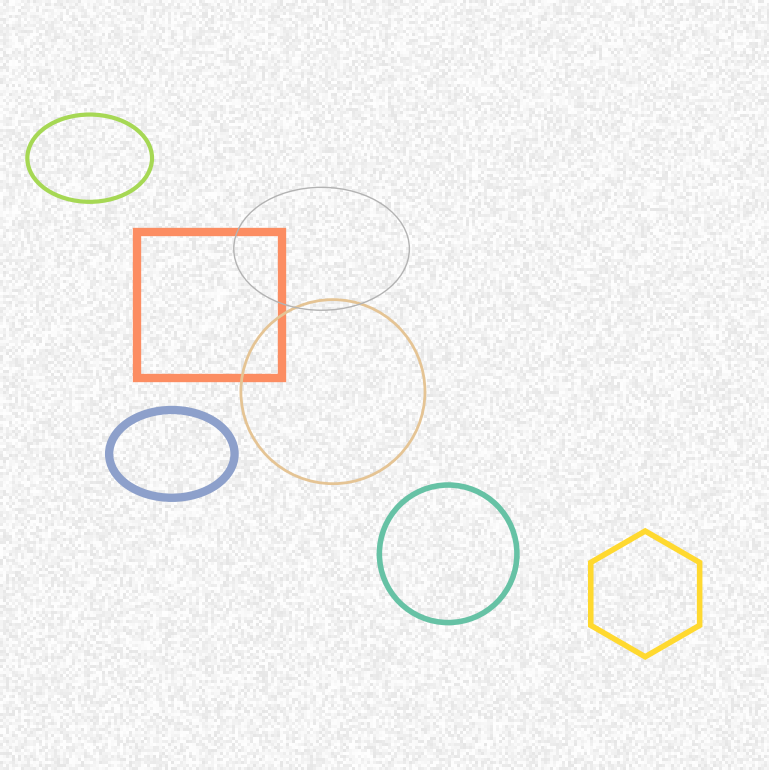[{"shape": "circle", "thickness": 2, "radius": 0.45, "center": [0.582, 0.281]}, {"shape": "square", "thickness": 3, "radius": 0.47, "center": [0.272, 0.604]}, {"shape": "oval", "thickness": 3, "radius": 0.41, "center": [0.223, 0.411]}, {"shape": "oval", "thickness": 1.5, "radius": 0.4, "center": [0.116, 0.795]}, {"shape": "hexagon", "thickness": 2, "radius": 0.41, "center": [0.838, 0.229]}, {"shape": "circle", "thickness": 1, "radius": 0.6, "center": [0.432, 0.491]}, {"shape": "oval", "thickness": 0.5, "radius": 0.57, "center": [0.418, 0.677]}]